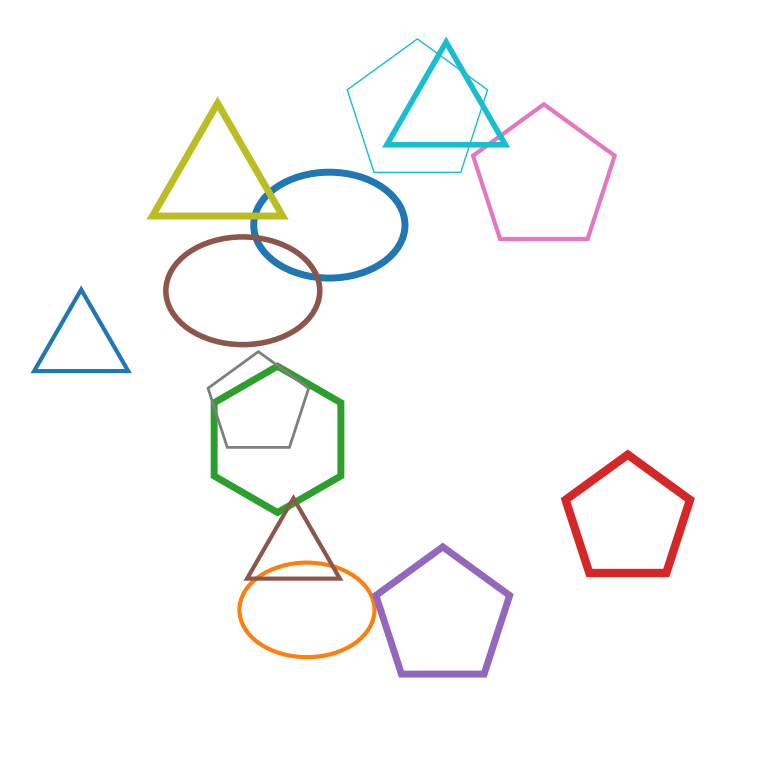[{"shape": "oval", "thickness": 2.5, "radius": 0.49, "center": [0.428, 0.708]}, {"shape": "triangle", "thickness": 1.5, "radius": 0.35, "center": [0.105, 0.553]}, {"shape": "oval", "thickness": 1.5, "radius": 0.44, "center": [0.399, 0.208]}, {"shape": "hexagon", "thickness": 2.5, "radius": 0.48, "center": [0.36, 0.429]}, {"shape": "pentagon", "thickness": 3, "radius": 0.42, "center": [0.815, 0.325]}, {"shape": "pentagon", "thickness": 2.5, "radius": 0.46, "center": [0.575, 0.198]}, {"shape": "triangle", "thickness": 1.5, "radius": 0.35, "center": [0.381, 0.283]}, {"shape": "oval", "thickness": 2, "radius": 0.5, "center": [0.315, 0.622]}, {"shape": "pentagon", "thickness": 1.5, "radius": 0.48, "center": [0.706, 0.768]}, {"shape": "pentagon", "thickness": 1, "radius": 0.34, "center": [0.336, 0.475]}, {"shape": "triangle", "thickness": 2.5, "radius": 0.49, "center": [0.283, 0.768]}, {"shape": "pentagon", "thickness": 0.5, "radius": 0.48, "center": [0.542, 0.854]}, {"shape": "triangle", "thickness": 2, "radius": 0.44, "center": [0.579, 0.856]}]